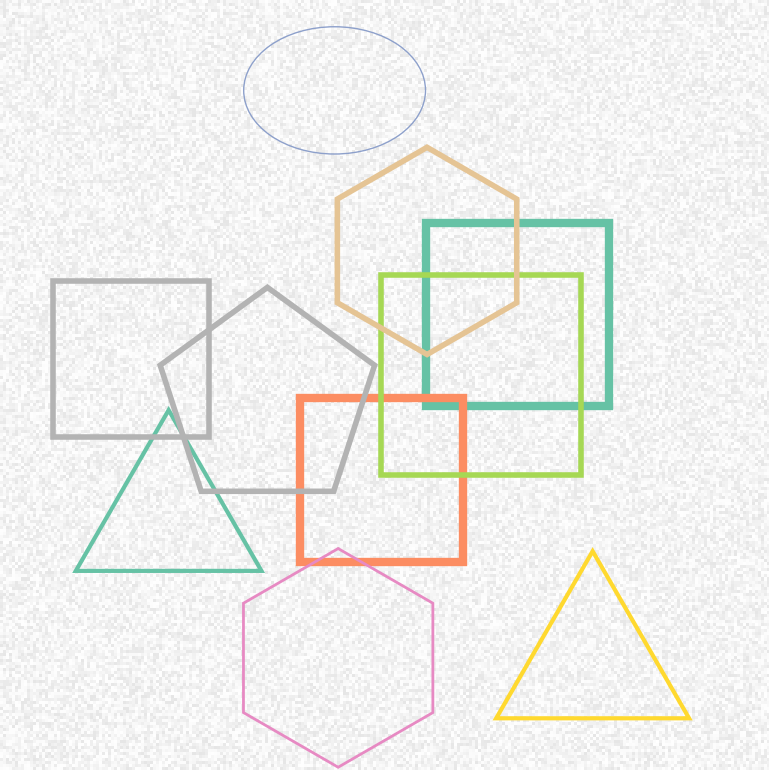[{"shape": "square", "thickness": 3, "radius": 0.59, "center": [0.672, 0.591]}, {"shape": "triangle", "thickness": 1.5, "radius": 0.7, "center": [0.219, 0.328]}, {"shape": "square", "thickness": 3, "radius": 0.53, "center": [0.495, 0.377]}, {"shape": "oval", "thickness": 0.5, "radius": 0.59, "center": [0.435, 0.883]}, {"shape": "hexagon", "thickness": 1, "radius": 0.71, "center": [0.439, 0.146]}, {"shape": "square", "thickness": 2, "radius": 0.65, "center": [0.624, 0.513]}, {"shape": "triangle", "thickness": 1.5, "radius": 0.72, "center": [0.77, 0.139]}, {"shape": "hexagon", "thickness": 2, "radius": 0.67, "center": [0.555, 0.674]}, {"shape": "pentagon", "thickness": 2, "radius": 0.73, "center": [0.347, 0.48]}, {"shape": "square", "thickness": 2, "radius": 0.51, "center": [0.17, 0.533]}]